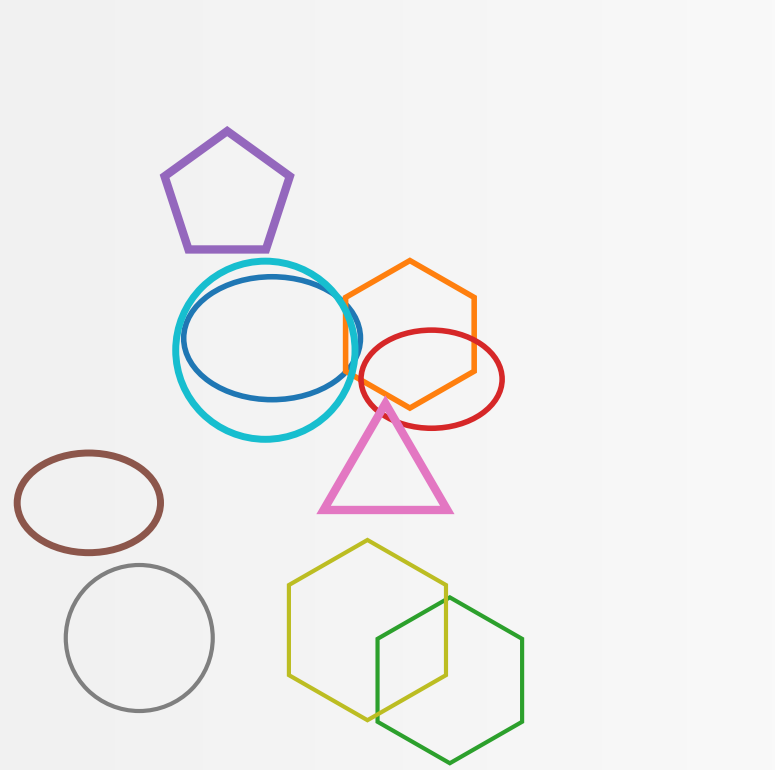[{"shape": "oval", "thickness": 2, "radius": 0.57, "center": [0.351, 0.561]}, {"shape": "hexagon", "thickness": 2, "radius": 0.48, "center": [0.529, 0.566]}, {"shape": "hexagon", "thickness": 1.5, "radius": 0.54, "center": [0.58, 0.116]}, {"shape": "oval", "thickness": 2, "radius": 0.46, "center": [0.557, 0.508]}, {"shape": "pentagon", "thickness": 3, "radius": 0.42, "center": [0.293, 0.745]}, {"shape": "oval", "thickness": 2.5, "radius": 0.46, "center": [0.115, 0.347]}, {"shape": "triangle", "thickness": 3, "radius": 0.46, "center": [0.497, 0.384]}, {"shape": "circle", "thickness": 1.5, "radius": 0.47, "center": [0.18, 0.171]}, {"shape": "hexagon", "thickness": 1.5, "radius": 0.59, "center": [0.474, 0.182]}, {"shape": "circle", "thickness": 2.5, "radius": 0.58, "center": [0.342, 0.545]}]